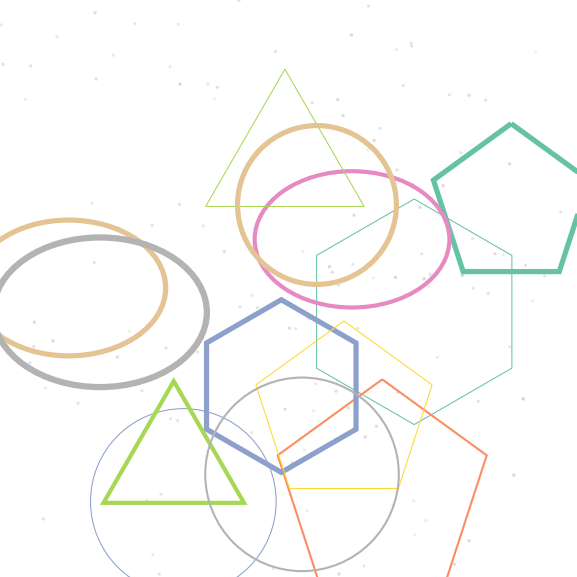[{"shape": "pentagon", "thickness": 2.5, "radius": 0.71, "center": [0.885, 0.643]}, {"shape": "hexagon", "thickness": 0.5, "radius": 0.98, "center": [0.717, 0.459]}, {"shape": "pentagon", "thickness": 1, "radius": 0.95, "center": [0.662, 0.152]}, {"shape": "hexagon", "thickness": 2.5, "radius": 0.75, "center": [0.487, 0.331]}, {"shape": "circle", "thickness": 0.5, "radius": 0.8, "center": [0.317, 0.131]}, {"shape": "oval", "thickness": 2, "radius": 0.84, "center": [0.61, 0.585]}, {"shape": "triangle", "thickness": 2, "radius": 0.7, "center": [0.301, 0.199]}, {"shape": "triangle", "thickness": 0.5, "radius": 0.79, "center": [0.493, 0.721]}, {"shape": "pentagon", "thickness": 0.5, "radius": 0.8, "center": [0.596, 0.283]}, {"shape": "oval", "thickness": 2.5, "radius": 0.84, "center": [0.119, 0.501]}, {"shape": "circle", "thickness": 2.5, "radius": 0.69, "center": [0.549, 0.644]}, {"shape": "circle", "thickness": 1, "radius": 0.84, "center": [0.523, 0.178]}, {"shape": "oval", "thickness": 3, "radius": 0.93, "center": [0.173, 0.458]}]